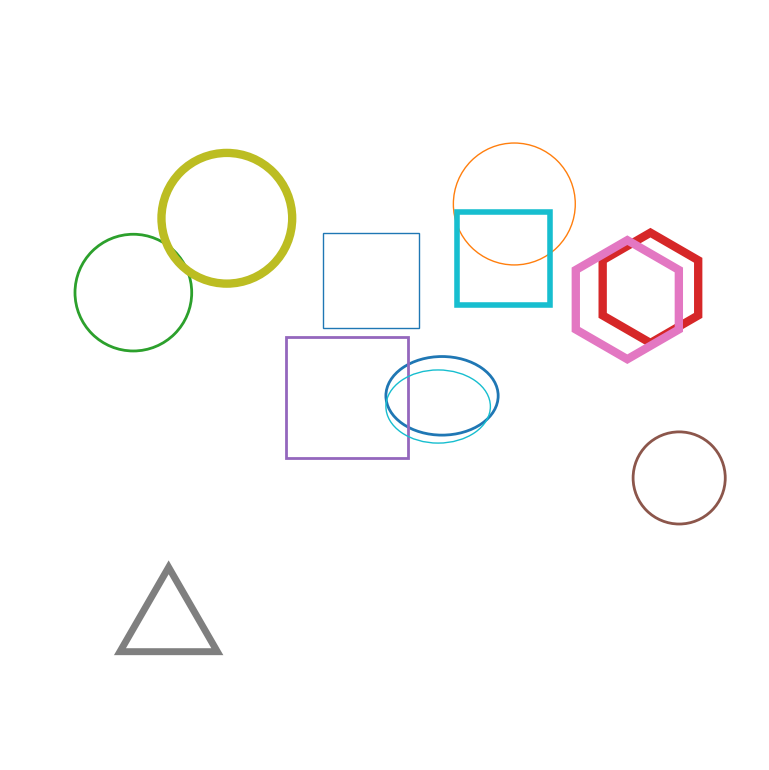[{"shape": "oval", "thickness": 1, "radius": 0.36, "center": [0.574, 0.486]}, {"shape": "square", "thickness": 0.5, "radius": 0.31, "center": [0.482, 0.636]}, {"shape": "circle", "thickness": 0.5, "radius": 0.4, "center": [0.668, 0.735]}, {"shape": "circle", "thickness": 1, "radius": 0.38, "center": [0.173, 0.62]}, {"shape": "hexagon", "thickness": 3, "radius": 0.36, "center": [0.845, 0.626]}, {"shape": "square", "thickness": 1, "radius": 0.39, "center": [0.45, 0.484]}, {"shape": "circle", "thickness": 1, "radius": 0.3, "center": [0.882, 0.379]}, {"shape": "hexagon", "thickness": 3, "radius": 0.39, "center": [0.815, 0.611]}, {"shape": "triangle", "thickness": 2.5, "radius": 0.37, "center": [0.219, 0.19]}, {"shape": "circle", "thickness": 3, "radius": 0.42, "center": [0.295, 0.717]}, {"shape": "oval", "thickness": 0.5, "radius": 0.34, "center": [0.569, 0.472]}, {"shape": "square", "thickness": 2, "radius": 0.3, "center": [0.654, 0.664]}]